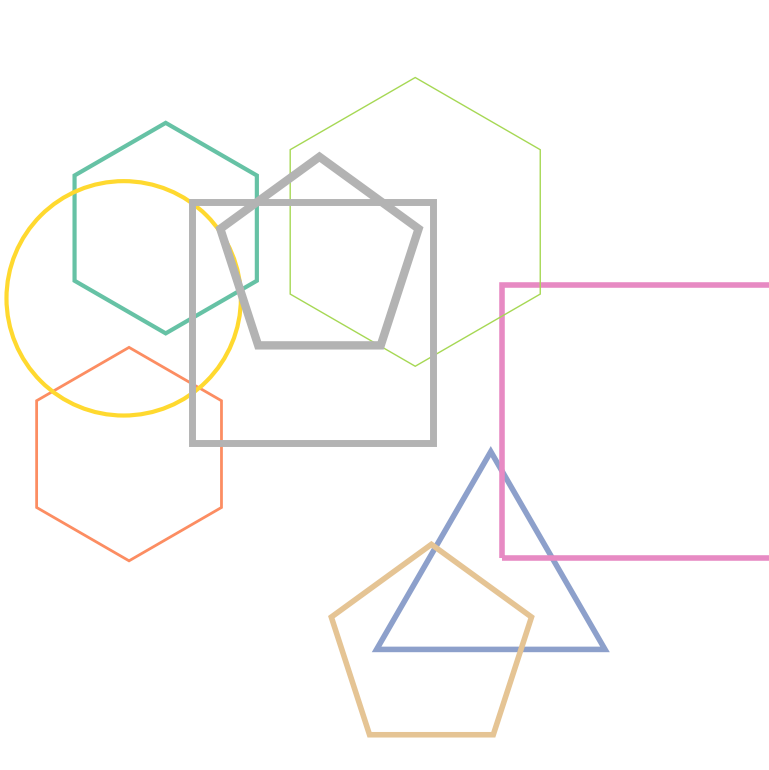[{"shape": "hexagon", "thickness": 1.5, "radius": 0.68, "center": [0.215, 0.704]}, {"shape": "hexagon", "thickness": 1, "radius": 0.69, "center": [0.168, 0.41]}, {"shape": "triangle", "thickness": 2, "radius": 0.86, "center": [0.637, 0.242]}, {"shape": "square", "thickness": 2, "radius": 0.88, "center": [0.829, 0.453]}, {"shape": "hexagon", "thickness": 0.5, "radius": 0.94, "center": [0.539, 0.712]}, {"shape": "circle", "thickness": 1.5, "radius": 0.76, "center": [0.161, 0.613]}, {"shape": "pentagon", "thickness": 2, "radius": 0.68, "center": [0.56, 0.156]}, {"shape": "pentagon", "thickness": 3, "radius": 0.68, "center": [0.415, 0.661]}, {"shape": "square", "thickness": 2.5, "radius": 0.78, "center": [0.406, 0.581]}]